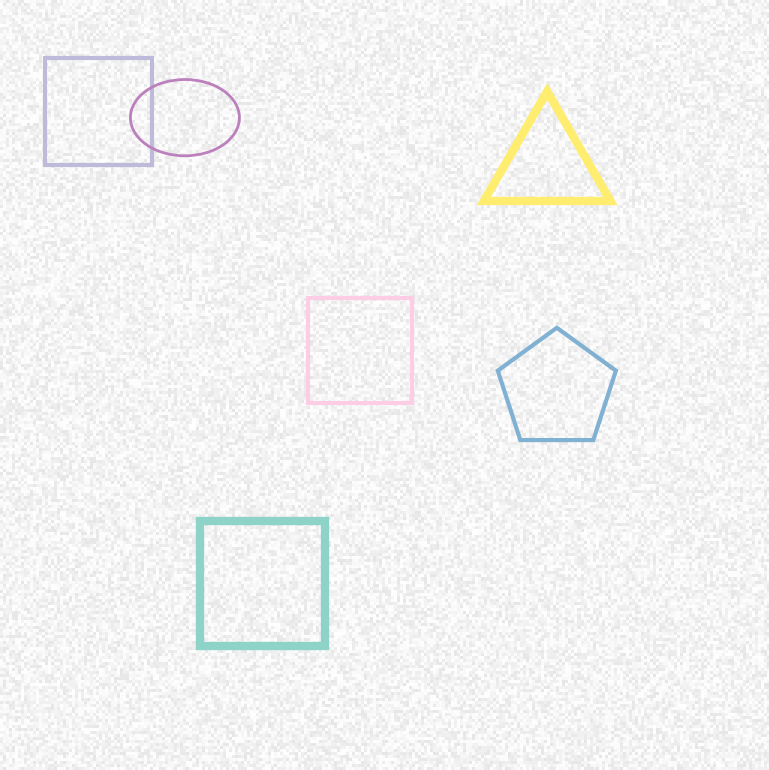[{"shape": "square", "thickness": 3, "radius": 0.41, "center": [0.341, 0.242]}, {"shape": "square", "thickness": 1.5, "radius": 0.35, "center": [0.128, 0.855]}, {"shape": "pentagon", "thickness": 1.5, "radius": 0.4, "center": [0.723, 0.494]}, {"shape": "square", "thickness": 1.5, "radius": 0.34, "center": [0.467, 0.544]}, {"shape": "oval", "thickness": 1, "radius": 0.35, "center": [0.24, 0.847]}, {"shape": "triangle", "thickness": 3, "radius": 0.47, "center": [0.711, 0.786]}]